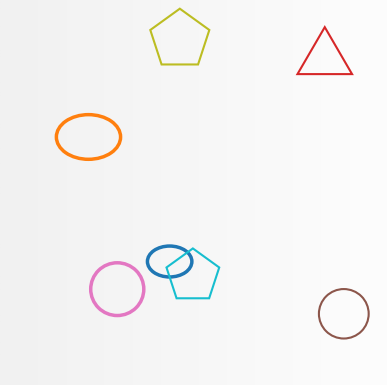[{"shape": "oval", "thickness": 2.5, "radius": 0.29, "center": [0.438, 0.321]}, {"shape": "oval", "thickness": 2.5, "radius": 0.41, "center": [0.228, 0.644]}, {"shape": "triangle", "thickness": 1.5, "radius": 0.41, "center": [0.838, 0.848]}, {"shape": "circle", "thickness": 1.5, "radius": 0.32, "center": [0.887, 0.185]}, {"shape": "circle", "thickness": 2.5, "radius": 0.34, "center": [0.303, 0.249]}, {"shape": "pentagon", "thickness": 1.5, "radius": 0.4, "center": [0.464, 0.897]}, {"shape": "pentagon", "thickness": 1.5, "radius": 0.36, "center": [0.498, 0.283]}]